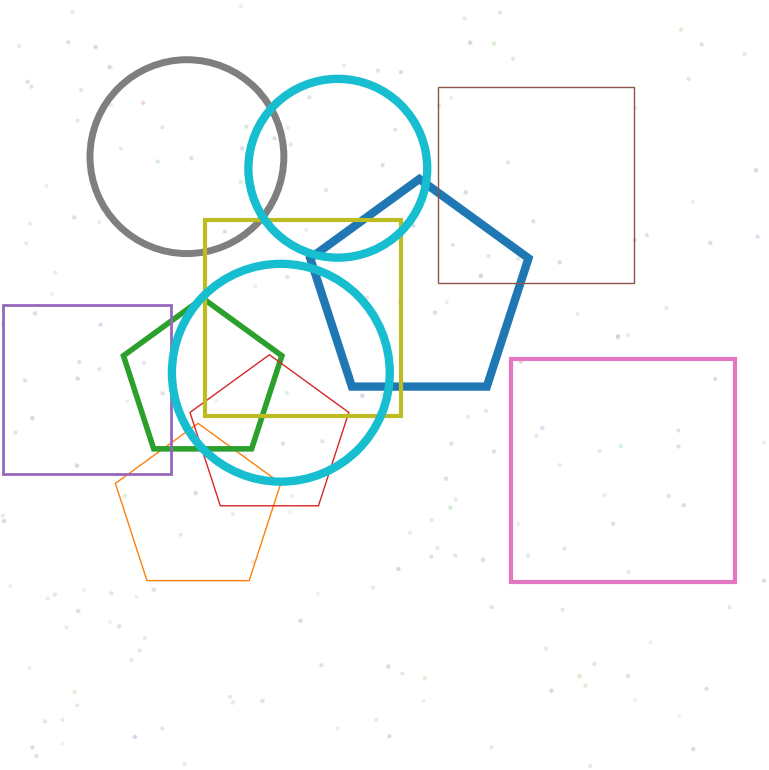[{"shape": "pentagon", "thickness": 3, "radius": 0.75, "center": [0.545, 0.619]}, {"shape": "pentagon", "thickness": 0.5, "radius": 0.56, "center": [0.257, 0.337]}, {"shape": "pentagon", "thickness": 2, "radius": 0.54, "center": [0.263, 0.505]}, {"shape": "pentagon", "thickness": 0.5, "radius": 0.54, "center": [0.35, 0.431]}, {"shape": "square", "thickness": 1, "radius": 0.55, "center": [0.113, 0.495]}, {"shape": "square", "thickness": 0.5, "radius": 0.63, "center": [0.696, 0.76]}, {"shape": "square", "thickness": 1.5, "radius": 0.73, "center": [0.809, 0.389]}, {"shape": "circle", "thickness": 2.5, "radius": 0.63, "center": [0.243, 0.797]}, {"shape": "square", "thickness": 1.5, "radius": 0.64, "center": [0.393, 0.587]}, {"shape": "circle", "thickness": 3, "radius": 0.71, "center": [0.365, 0.516]}, {"shape": "circle", "thickness": 3, "radius": 0.58, "center": [0.439, 0.781]}]